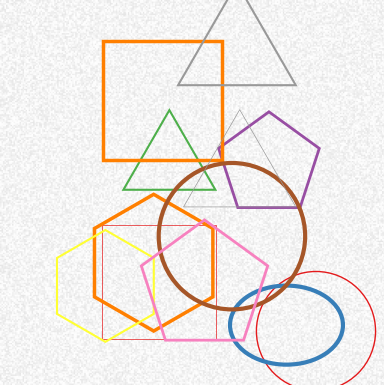[{"shape": "circle", "thickness": 1, "radius": 0.77, "center": [0.821, 0.14]}, {"shape": "square", "thickness": 0.5, "radius": 0.74, "center": [0.412, 0.267]}, {"shape": "oval", "thickness": 3, "radius": 0.73, "center": [0.744, 0.156]}, {"shape": "triangle", "thickness": 1.5, "radius": 0.69, "center": [0.44, 0.576]}, {"shape": "pentagon", "thickness": 2, "radius": 0.69, "center": [0.699, 0.572]}, {"shape": "hexagon", "thickness": 2.5, "radius": 0.89, "center": [0.399, 0.318]}, {"shape": "square", "thickness": 2.5, "radius": 0.77, "center": [0.422, 0.74]}, {"shape": "hexagon", "thickness": 1.5, "radius": 0.73, "center": [0.274, 0.257]}, {"shape": "circle", "thickness": 3, "radius": 0.95, "center": [0.602, 0.387]}, {"shape": "pentagon", "thickness": 2, "radius": 0.86, "center": [0.531, 0.256]}, {"shape": "triangle", "thickness": 1.5, "radius": 0.88, "center": [0.615, 0.867]}, {"shape": "triangle", "thickness": 0.5, "radius": 0.84, "center": [0.623, 0.547]}]